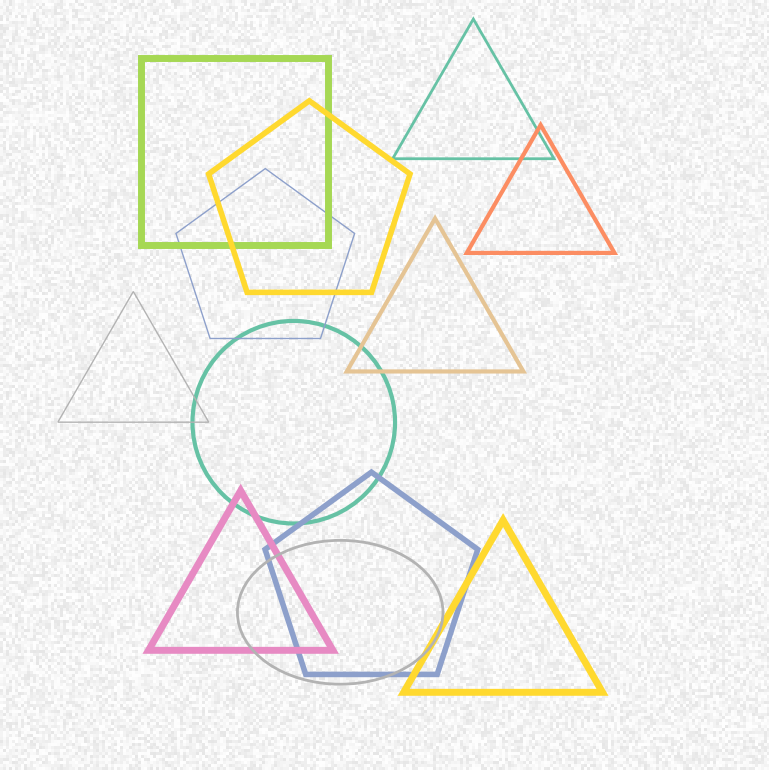[{"shape": "circle", "thickness": 1.5, "radius": 0.66, "center": [0.382, 0.452]}, {"shape": "triangle", "thickness": 1, "radius": 0.6, "center": [0.615, 0.854]}, {"shape": "triangle", "thickness": 1.5, "radius": 0.55, "center": [0.702, 0.727]}, {"shape": "pentagon", "thickness": 2, "radius": 0.73, "center": [0.482, 0.242]}, {"shape": "pentagon", "thickness": 0.5, "radius": 0.61, "center": [0.345, 0.659]}, {"shape": "triangle", "thickness": 2.5, "radius": 0.69, "center": [0.313, 0.225]}, {"shape": "square", "thickness": 2.5, "radius": 0.61, "center": [0.304, 0.803]}, {"shape": "pentagon", "thickness": 2, "radius": 0.69, "center": [0.402, 0.732]}, {"shape": "triangle", "thickness": 2.5, "radius": 0.75, "center": [0.653, 0.175]}, {"shape": "triangle", "thickness": 1.5, "radius": 0.66, "center": [0.565, 0.584]}, {"shape": "triangle", "thickness": 0.5, "radius": 0.57, "center": [0.173, 0.508]}, {"shape": "oval", "thickness": 1, "radius": 0.67, "center": [0.442, 0.205]}]